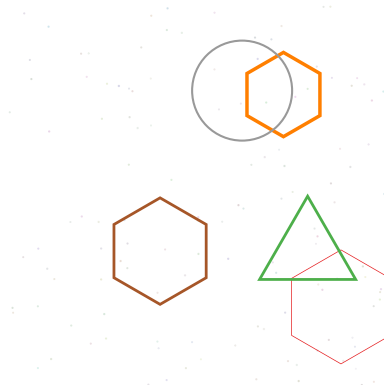[{"shape": "hexagon", "thickness": 0.5, "radius": 0.74, "center": [0.886, 0.203]}, {"shape": "triangle", "thickness": 2, "radius": 0.72, "center": [0.799, 0.346]}, {"shape": "hexagon", "thickness": 2.5, "radius": 0.55, "center": [0.736, 0.754]}, {"shape": "hexagon", "thickness": 2, "radius": 0.69, "center": [0.416, 0.348]}, {"shape": "circle", "thickness": 1.5, "radius": 0.65, "center": [0.629, 0.765]}]